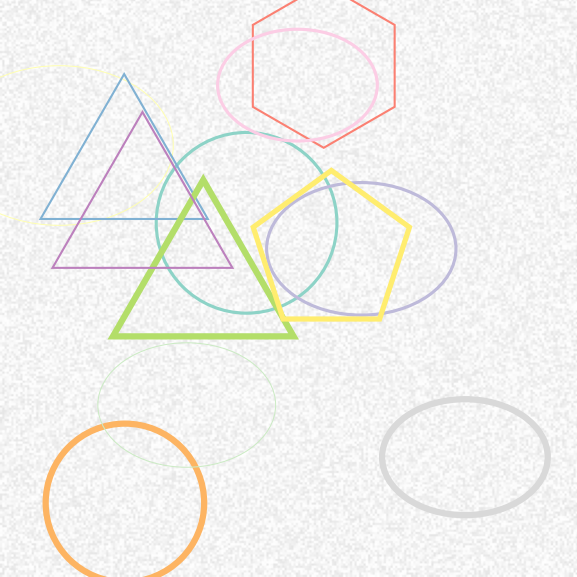[{"shape": "circle", "thickness": 1.5, "radius": 0.78, "center": [0.427, 0.613]}, {"shape": "oval", "thickness": 0.5, "radius": 0.99, "center": [0.103, 0.747]}, {"shape": "oval", "thickness": 1.5, "radius": 0.82, "center": [0.626, 0.568]}, {"shape": "hexagon", "thickness": 1, "radius": 0.71, "center": [0.561, 0.885]}, {"shape": "triangle", "thickness": 1, "radius": 0.84, "center": [0.215, 0.704]}, {"shape": "circle", "thickness": 3, "radius": 0.69, "center": [0.216, 0.128]}, {"shape": "triangle", "thickness": 3, "radius": 0.9, "center": [0.352, 0.507]}, {"shape": "oval", "thickness": 1.5, "radius": 0.69, "center": [0.515, 0.852]}, {"shape": "oval", "thickness": 3, "radius": 0.72, "center": [0.805, 0.207]}, {"shape": "triangle", "thickness": 1, "radius": 0.9, "center": [0.247, 0.625]}, {"shape": "oval", "thickness": 0.5, "radius": 0.77, "center": [0.323, 0.298]}, {"shape": "pentagon", "thickness": 2.5, "radius": 0.71, "center": [0.574, 0.562]}]